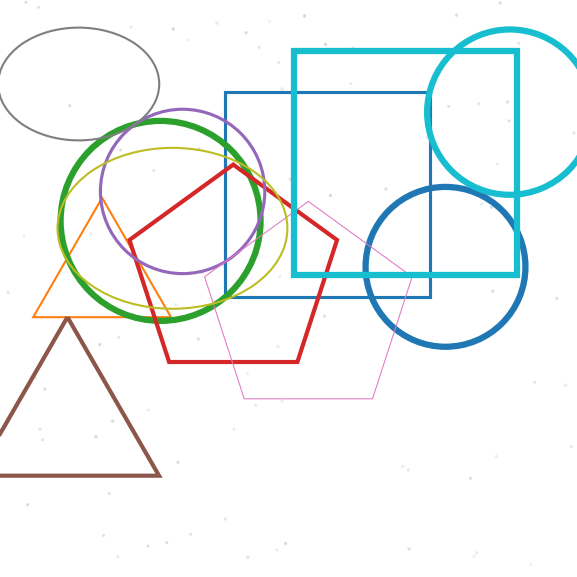[{"shape": "square", "thickness": 1.5, "radius": 0.89, "center": [0.567, 0.663]}, {"shape": "circle", "thickness": 3, "radius": 0.69, "center": [0.771, 0.537]}, {"shape": "triangle", "thickness": 1, "radius": 0.69, "center": [0.177, 0.519]}, {"shape": "circle", "thickness": 3, "radius": 0.87, "center": [0.278, 0.617]}, {"shape": "pentagon", "thickness": 2, "radius": 0.94, "center": [0.404, 0.525]}, {"shape": "circle", "thickness": 1.5, "radius": 0.71, "center": [0.316, 0.668]}, {"shape": "triangle", "thickness": 2, "radius": 0.92, "center": [0.117, 0.267]}, {"shape": "pentagon", "thickness": 0.5, "radius": 0.94, "center": [0.534, 0.461]}, {"shape": "oval", "thickness": 1, "radius": 0.7, "center": [0.136, 0.854]}, {"shape": "oval", "thickness": 1, "radius": 1.0, "center": [0.299, 0.604]}, {"shape": "square", "thickness": 3, "radius": 0.97, "center": [0.702, 0.717]}, {"shape": "circle", "thickness": 3, "radius": 0.72, "center": [0.883, 0.805]}]